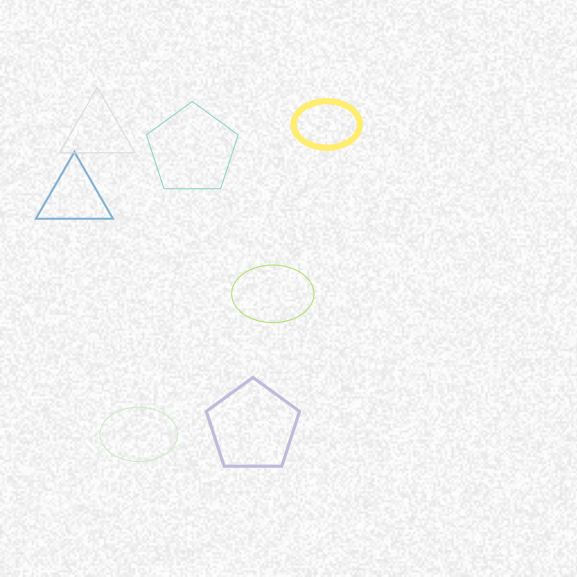[{"shape": "pentagon", "thickness": 0.5, "radius": 0.42, "center": [0.333, 0.74]}, {"shape": "pentagon", "thickness": 1.5, "radius": 0.42, "center": [0.438, 0.261]}, {"shape": "triangle", "thickness": 1, "radius": 0.39, "center": [0.129, 0.659]}, {"shape": "oval", "thickness": 0.5, "radius": 0.36, "center": [0.472, 0.49]}, {"shape": "triangle", "thickness": 0.5, "radius": 0.38, "center": [0.169, 0.772]}, {"shape": "oval", "thickness": 0.5, "radius": 0.34, "center": [0.24, 0.247]}, {"shape": "oval", "thickness": 3, "radius": 0.29, "center": [0.566, 0.784]}]